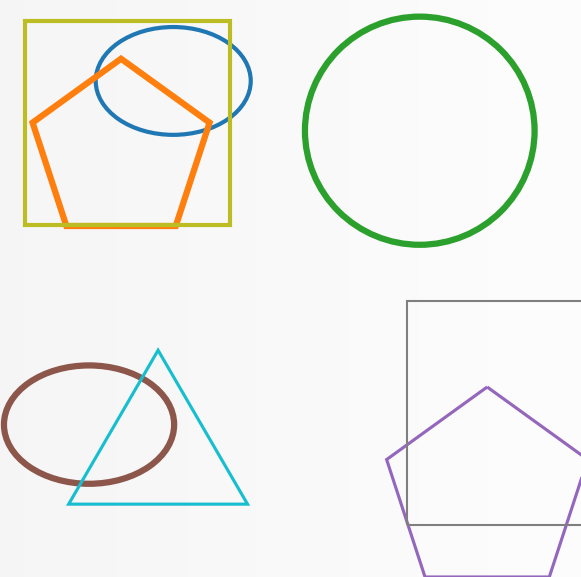[{"shape": "oval", "thickness": 2, "radius": 0.67, "center": [0.298, 0.859]}, {"shape": "pentagon", "thickness": 3, "radius": 0.8, "center": [0.208, 0.737]}, {"shape": "circle", "thickness": 3, "radius": 0.99, "center": [0.722, 0.773]}, {"shape": "pentagon", "thickness": 1.5, "radius": 0.91, "center": [0.838, 0.147]}, {"shape": "oval", "thickness": 3, "radius": 0.73, "center": [0.153, 0.264]}, {"shape": "square", "thickness": 1, "radius": 0.97, "center": [0.894, 0.284]}, {"shape": "square", "thickness": 2, "radius": 0.88, "center": [0.219, 0.787]}, {"shape": "triangle", "thickness": 1.5, "radius": 0.89, "center": [0.272, 0.215]}]